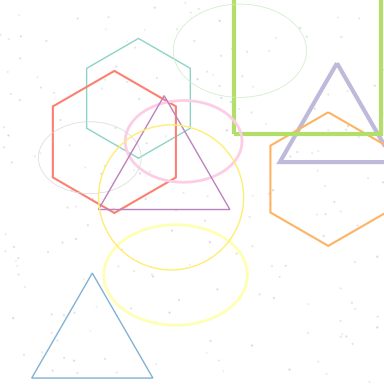[{"shape": "hexagon", "thickness": 1, "radius": 0.78, "center": [0.36, 0.745]}, {"shape": "oval", "thickness": 2, "radius": 0.93, "center": [0.456, 0.286]}, {"shape": "triangle", "thickness": 3, "radius": 0.86, "center": [0.875, 0.665]}, {"shape": "hexagon", "thickness": 1.5, "radius": 0.92, "center": [0.297, 0.631]}, {"shape": "triangle", "thickness": 1, "radius": 0.91, "center": [0.24, 0.109]}, {"shape": "hexagon", "thickness": 1.5, "radius": 0.87, "center": [0.853, 0.535]}, {"shape": "square", "thickness": 3, "radius": 0.95, "center": [0.798, 0.842]}, {"shape": "oval", "thickness": 2, "radius": 0.76, "center": [0.477, 0.633]}, {"shape": "oval", "thickness": 0.5, "radius": 0.67, "center": [0.233, 0.59]}, {"shape": "triangle", "thickness": 1, "radius": 0.99, "center": [0.426, 0.554]}, {"shape": "oval", "thickness": 0.5, "radius": 0.87, "center": [0.623, 0.868]}, {"shape": "circle", "thickness": 1, "radius": 0.94, "center": [0.444, 0.487]}]